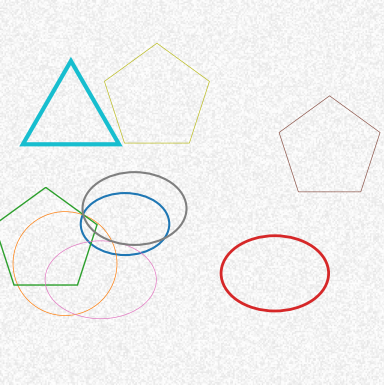[{"shape": "oval", "thickness": 1.5, "radius": 0.57, "center": [0.325, 0.418]}, {"shape": "circle", "thickness": 0.5, "radius": 0.67, "center": [0.169, 0.315]}, {"shape": "pentagon", "thickness": 1, "radius": 0.7, "center": [0.119, 0.373]}, {"shape": "oval", "thickness": 2, "radius": 0.7, "center": [0.714, 0.29]}, {"shape": "pentagon", "thickness": 0.5, "radius": 0.69, "center": [0.856, 0.613]}, {"shape": "oval", "thickness": 0.5, "radius": 0.72, "center": [0.262, 0.273]}, {"shape": "oval", "thickness": 1.5, "radius": 0.68, "center": [0.349, 0.458]}, {"shape": "pentagon", "thickness": 0.5, "radius": 0.72, "center": [0.408, 0.744]}, {"shape": "triangle", "thickness": 3, "radius": 0.72, "center": [0.184, 0.697]}]